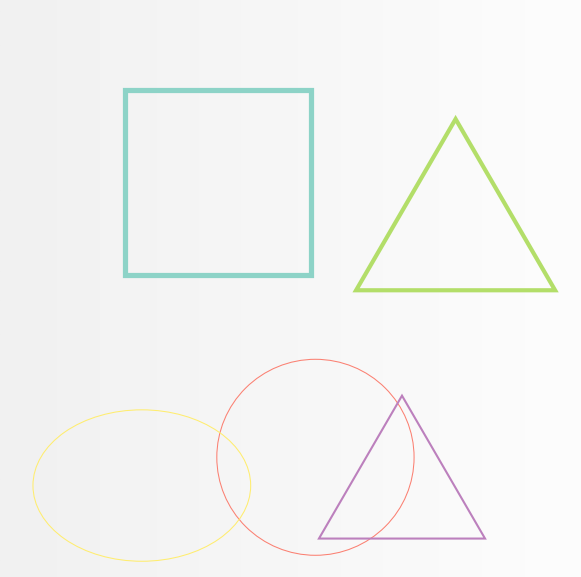[{"shape": "square", "thickness": 2.5, "radius": 0.8, "center": [0.375, 0.683]}, {"shape": "circle", "thickness": 0.5, "radius": 0.85, "center": [0.543, 0.207]}, {"shape": "triangle", "thickness": 2, "radius": 0.99, "center": [0.784, 0.595]}, {"shape": "triangle", "thickness": 1, "radius": 0.82, "center": [0.692, 0.149]}, {"shape": "oval", "thickness": 0.5, "radius": 0.94, "center": [0.244, 0.158]}]